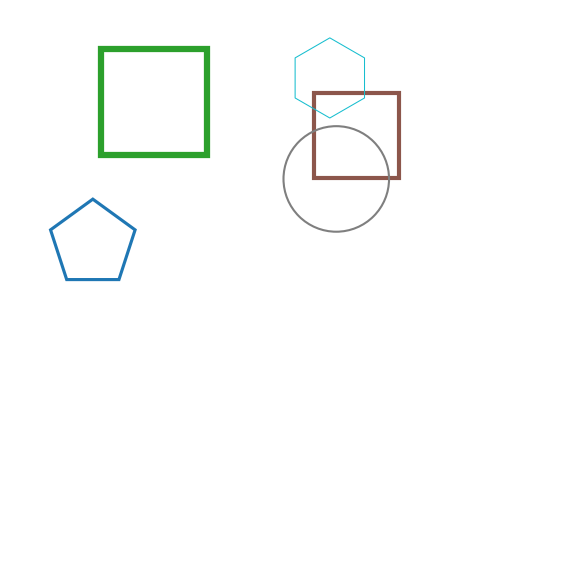[{"shape": "pentagon", "thickness": 1.5, "radius": 0.38, "center": [0.161, 0.577]}, {"shape": "square", "thickness": 3, "radius": 0.46, "center": [0.267, 0.822]}, {"shape": "square", "thickness": 2, "radius": 0.37, "center": [0.617, 0.765]}, {"shape": "circle", "thickness": 1, "radius": 0.46, "center": [0.582, 0.689]}, {"shape": "hexagon", "thickness": 0.5, "radius": 0.35, "center": [0.571, 0.864]}]